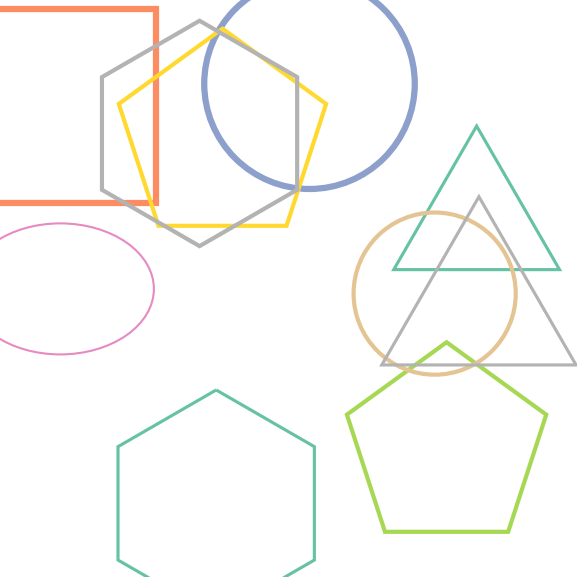[{"shape": "hexagon", "thickness": 1.5, "radius": 0.98, "center": [0.374, 0.128]}, {"shape": "triangle", "thickness": 1.5, "radius": 0.83, "center": [0.825, 0.615]}, {"shape": "square", "thickness": 3, "radius": 0.84, "center": [0.103, 0.815]}, {"shape": "circle", "thickness": 3, "radius": 0.91, "center": [0.536, 0.854]}, {"shape": "oval", "thickness": 1, "radius": 0.81, "center": [0.104, 0.499]}, {"shape": "pentagon", "thickness": 2, "radius": 0.91, "center": [0.773, 0.225]}, {"shape": "pentagon", "thickness": 2, "radius": 0.94, "center": [0.385, 0.761]}, {"shape": "circle", "thickness": 2, "radius": 0.7, "center": [0.753, 0.491]}, {"shape": "hexagon", "thickness": 2, "radius": 0.98, "center": [0.346, 0.768]}, {"shape": "triangle", "thickness": 1.5, "radius": 0.97, "center": [0.829, 0.464]}]